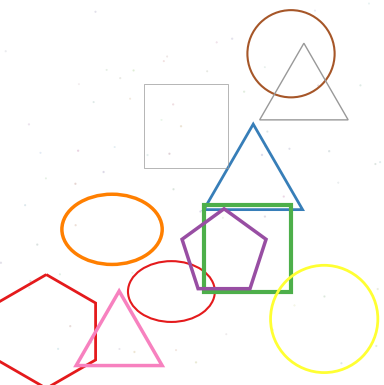[{"shape": "oval", "thickness": 1.5, "radius": 0.56, "center": [0.445, 0.243]}, {"shape": "hexagon", "thickness": 2, "radius": 0.74, "center": [0.12, 0.139]}, {"shape": "triangle", "thickness": 2, "radius": 0.74, "center": [0.658, 0.53]}, {"shape": "square", "thickness": 3, "radius": 0.56, "center": [0.642, 0.354]}, {"shape": "pentagon", "thickness": 2.5, "radius": 0.57, "center": [0.582, 0.343]}, {"shape": "oval", "thickness": 2.5, "radius": 0.65, "center": [0.291, 0.404]}, {"shape": "circle", "thickness": 2, "radius": 0.7, "center": [0.842, 0.172]}, {"shape": "circle", "thickness": 1.5, "radius": 0.57, "center": [0.756, 0.86]}, {"shape": "triangle", "thickness": 2.5, "radius": 0.64, "center": [0.309, 0.115]}, {"shape": "triangle", "thickness": 1, "radius": 0.66, "center": [0.789, 0.755]}, {"shape": "square", "thickness": 0.5, "radius": 0.55, "center": [0.484, 0.672]}]